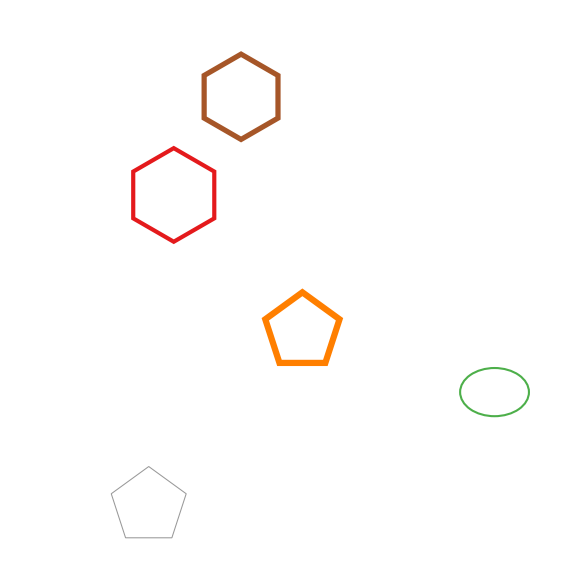[{"shape": "hexagon", "thickness": 2, "radius": 0.41, "center": [0.301, 0.662]}, {"shape": "oval", "thickness": 1, "radius": 0.3, "center": [0.856, 0.32]}, {"shape": "pentagon", "thickness": 3, "radius": 0.34, "center": [0.524, 0.425]}, {"shape": "hexagon", "thickness": 2.5, "radius": 0.37, "center": [0.417, 0.832]}, {"shape": "pentagon", "thickness": 0.5, "radius": 0.34, "center": [0.258, 0.123]}]